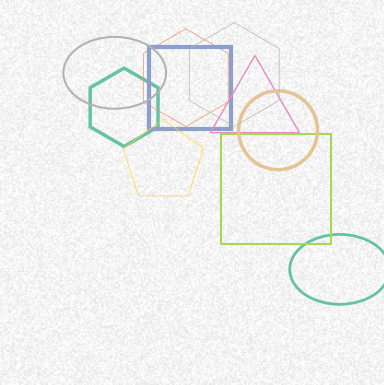[{"shape": "oval", "thickness": 2, "radius": 0.65, "center": [0.882, 0.3]}, {"shape": "hexagon", "thickness": 2.5, "radius": 0.51, "center": [0.322, 0.721]}, {"shape": "hexagon", "thickness": 0.5, "radius": 0.63, "center": [0.483, 0.798]}, {"shape": "square", "thickness": 3, "radius": 0.53, "center": [0.493, 0.771]}, {"shape": "triangle", "thickness": 1, "radius": 0.67, "center": [0.662, 0.722]}, {"shape": "square", "thickness": 1.5, "radius": 0.71, "center": [0.717, 0.51]}, {"shape": "pentagon", "thickness": 0.5, "radius": 0.55, "center": [0.424, 0.58]}, {"shape": "circle", "thickness": 2.5, "radius": 0.51, "center": [0.722, 0.662]}, {"shape": "hexagon", "thickness": 0.5, "radius": 0.67, "center": [0.608, 0.807]}, {"shape": "oval", "thickness": 1.5, "radius": 0.67, "center": [0.298, 0.811]}]